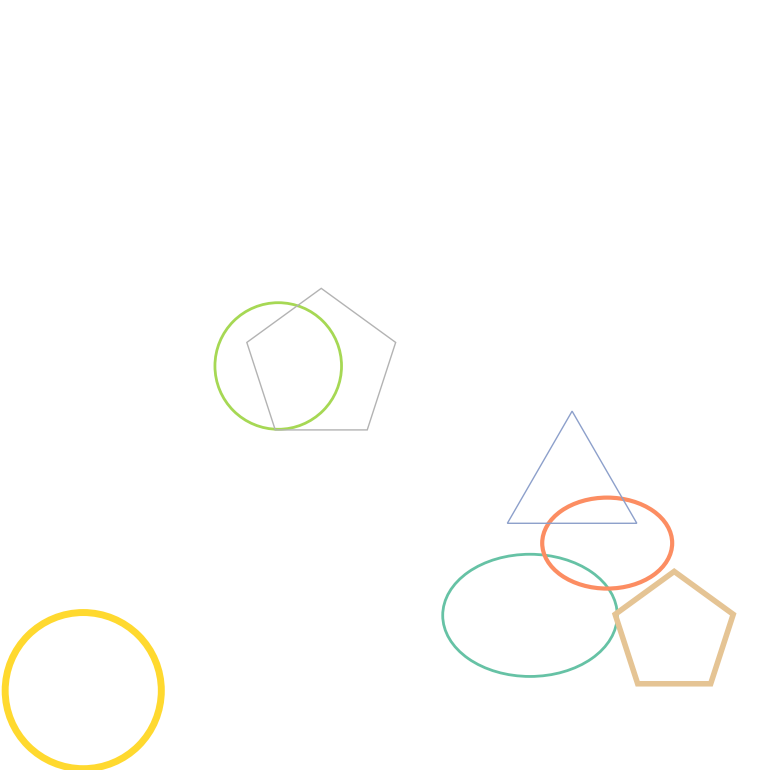[{"shape": "oval", "thickness": 1, "radius": 0.57, "center": [0.688, 0.201]}, {"shape": "oval", "thickness": 1.5, "radius": 0.42, "center": [0.789, 0.295]}, {"shape": "triangle", "thickness": 0.5, "radius": 0.49, "center": [0.743, 0.369]}, {"shape": "circle", "thickness": 1, "radius": 0.41, "center": [0.361, 0.525]}, {"shape": "circle", "thickness": 2.5, "radius": 0.51, "center": [0.108, 0.103]}, {"shape": "pentagon", "thickness": 2, "radius": 0.4, "center": [0.876, 0.177]}, {"shape": "pentagon", "thickness": 0.5, "radius": 0.51, "center": [0.417, 0.524]}]